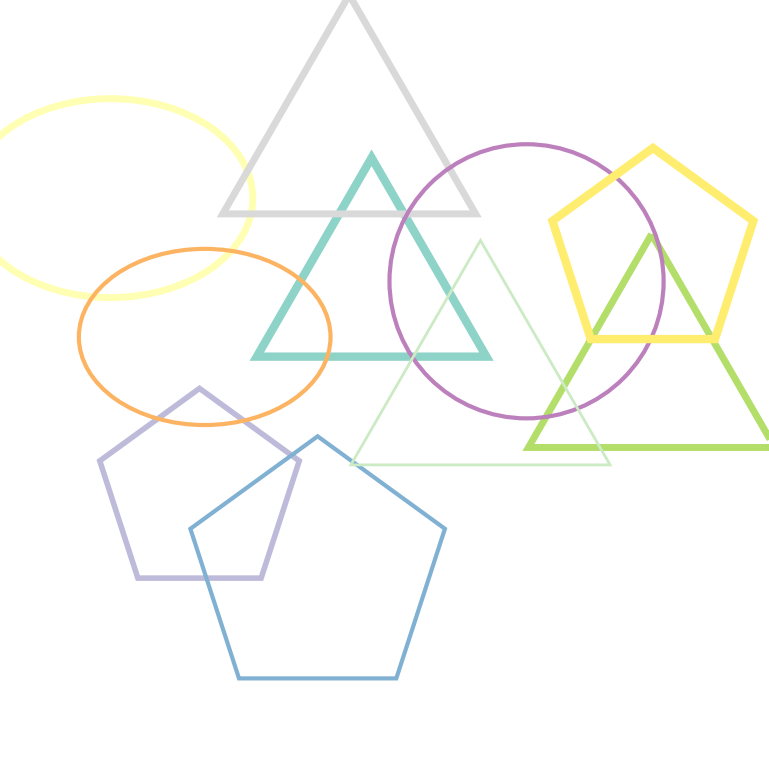[{"shape": "triangle", "thickness": 3, "radius": 0.86, "center": [0.483, 0.623]}, {"shape": "oval", "thickness": 2.5, "radius": 0.92, "center": [0.144, 0.743]}, {"shape": "pentagon", "thickness": 2, "radius": 0.68, "center": [0.259, 0.359]}, {"shape": "pentagon", "thickness": 1.5, "radius": 0.87, "center": [0.413, 0.26]}, {"shape": "oval", "thickness": 1.5, "radius": 0.82, "center": [0.266, 0.562]}, {"shape": "triangle", "thickness": 2.5, "radius": 0.92, "center": [0.846, 0.511]}, {"shape": "triangle", "thickness": 2.5, "radius": 0.95, "center": [0.454, 0.817]}, {"shape": "circle", "thickness": 1.5, "radius": 0.89, "center": [0.684, 0.635]}, {"shape": "triangle", "thickness": 1, "radius": 0.97, "center": [0.624, 0.493]}, {"shape": "pentagon", "thickness": 3, "radius": 0.69, "center": [0.848, 0.671]}]